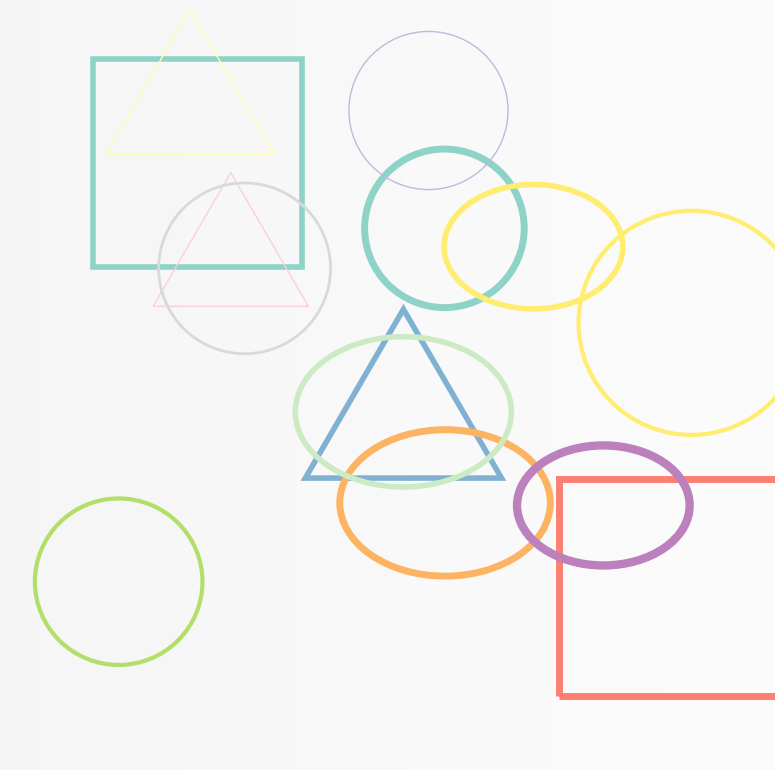[{"shape": "square", "thickness": 2, "radius": 0.67, "center": [0.254, 0.788]}, {"shape": "circle", "thickness": 2.5, "radius": 0.51, "center": [0.573, 0.703]}, {"shape": "triangle", "thickness": 0.5, "radius": 0.63, "center": [0.245, 0.862]}, {"shape": "circle", "thickness": 0.5, "radius": 0.51, "center": [0.553, 0.856]}, {"shape": "square", "thickness": 2.5, "radius": 0.71, "center": [0.863, 0.237]}, {"shape": "triangle", "thickness": 2, "radius": 0.73, "center": [0.521, 0.452]}, {"shape": "oval", "thickness": 2.5, "radius": 0.68, "center": [0.574, 0.347]}, {"shape": "circle", "thickness": 1.5, "radius": 0.54, "center": [0.153, 0.245]}, {"shape": "triangle", "thickness": 0.5, "radius": 0.58, "center": [0.298, 0.66]}, {"shape": "circle", "thickness": 1, "radius": 0.55, "center": [0.316, 0.652]}, {"shape": "oval", "thickness": 3, "radius": 0.56, "center": [0.779, 0.344]}, {"shape": "oval", "thickness": 2, "radius": 0.7, "center": [0.52, 0.465]}, {"shape": "oval", "thickness": 2, "radius": 0.58, "center": [0.688, 0.68]}, {"shape": "circle", "thickness": 1.5, "radius": 0.73, "center": [0.892, 0.581]}]